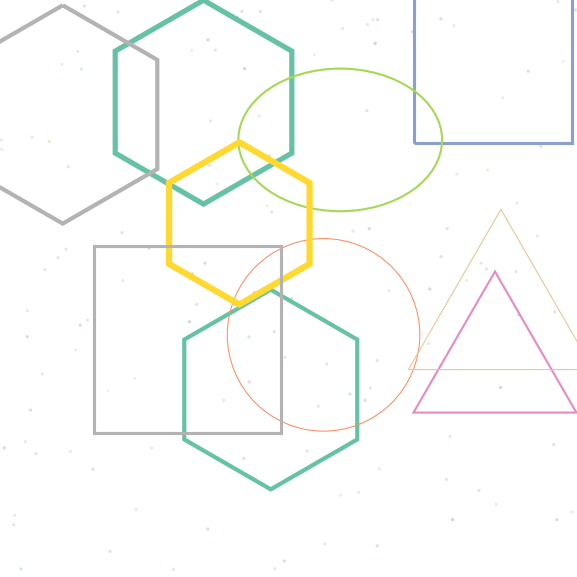[{"shape": "hexagon", "thickness": 2, "radius": 0.86, "center": [0.469, 0.325]}, {"shape": "hexagon", "thickness": 2.5, "radius": 0.88, "center": [0.352, 0.822]}, {"shape": "circle", "thickness": 0.5, "radius": 0.83, "center": [0.56, 0.419]}, {"shape": "square", "thickness": 1.5, "radius": 0.69, "center": [0.854, 0.889]}, {"shape": "triangle", "thickness": 1, "radius": 0.81, "center": [0.857, 0.366]}, {"shape": "oval", "thickness": 1, "radius": 0.88, "center": [0.589, 0.757]}, {"shape": "hexagon", "thickness": 3, "radius": 0.7, "center": [0.414, 0.612]}, {"shape": "triangle", "thickness": 0.5, "radius": 0.92, "center": [0.867, 0.452]}, {"shape": "hexagon", "thickness": 2, "radius": 0.95, "center": [0.109, 0.801]}, {"shape": "square", "thickness": 1.5, "radius": 0.81, "center": [0.324, 0.411]}]